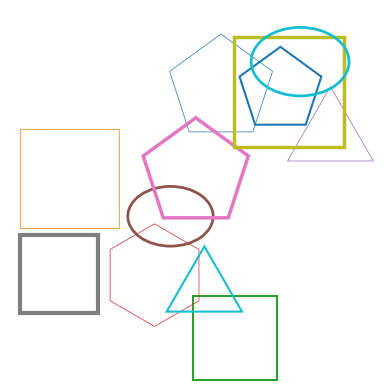[{"shape": "pentagon", "thickness": 0.5, "radius": 0.7, "center": [0.574, 0.771]}, {"shape": "pentagon", "thickness": 1.5, "radius": 0.56, "center": [0.728, 0.767]}, {"shape": "square", "thickness": 0.5, "radius": 0.64, "center": [0.181, 0.537]}, {"shape": "square", "thickness": 1.5, "radius": 0.54, "center": [0.611, 0.122]}, {"shape": "hexagon", "thickness": 0.5, "radius": 0.67, "center": [0.401, 0.285]}, {"shape": "triangle", "thickness": 0.5, "radius": 0.64, "center": [0.858, 0.646]}, {"shape": "oval", "thickness": 2, "radius": 0.55, "center": [0.443, 0.438]}, {"shape": "pentagon", "thickness": 2.5, "radius": 0.72, "center": [0.508, 0.55]}, {"shape": "square", "thickness": 3, "radius": 0.51, "center": [0.154, 0.288]}, {"shape": "square", "thickness": 2.5, "radius": 0.72, "center": [0.75, 0.762]}, {"shape": "oval", "thickness": 2, "radius": 0.64, "center": [0.78, 0.84]}, {"shape": "triangle", "thickness": 1.5, "radius": 0.56, "center": [0.531, 0.247]}]